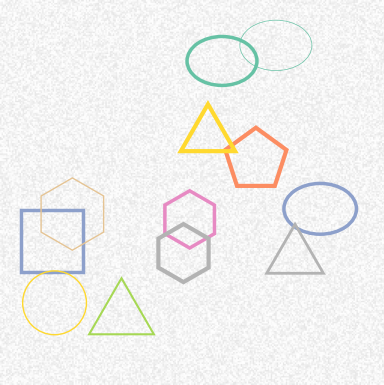[{"shape": "oval", "thickness": 0.5, "radius": 0.47, "center": [0.717, 0.882]}, {"shape": "oval", "thickness": 2.5, "radius": 0.45, "center": [0.577, 0.842]}, {"shape": "pentagon", "thickness": 3, "radius": 0.42, "center": [0.665, 0.585]}, {"shape": "square", "thickness": 2.5, "radius": 0.4, "center": [0.136, 0.373]}, {"shape": "oval", "thickness": 2.5, "radius": 0.47, "center": [0.832, 0.458]}, {"shape": "hexagon", "thickness": 2.5, "radius": 0.37, "center": [0.493, 0.43]}, {"shape": "triangle", "thickness": 1.5, "radius": 0.49, "center": [0.316, 0.18]}, {"shape": "triangle", "thickness": 3, "radius": 0.41, "center": [0.54, 0.648]}, {"shape": "circle", "thickness": 1, "radius": 0.41, "center": [0.142, 0.213]}, {"shape": "hexagon", "thickness": 1, "radius": 0.47, "center": [0.188, 0.444]}, {"shape": "hexagon", "thickness": 3, "radius": 0.38, "center": [0.477, 0.343]}, {"shape": "triangle", "thickness": 2, "radius": 0.42, "center": [0.766, 0.333]}]